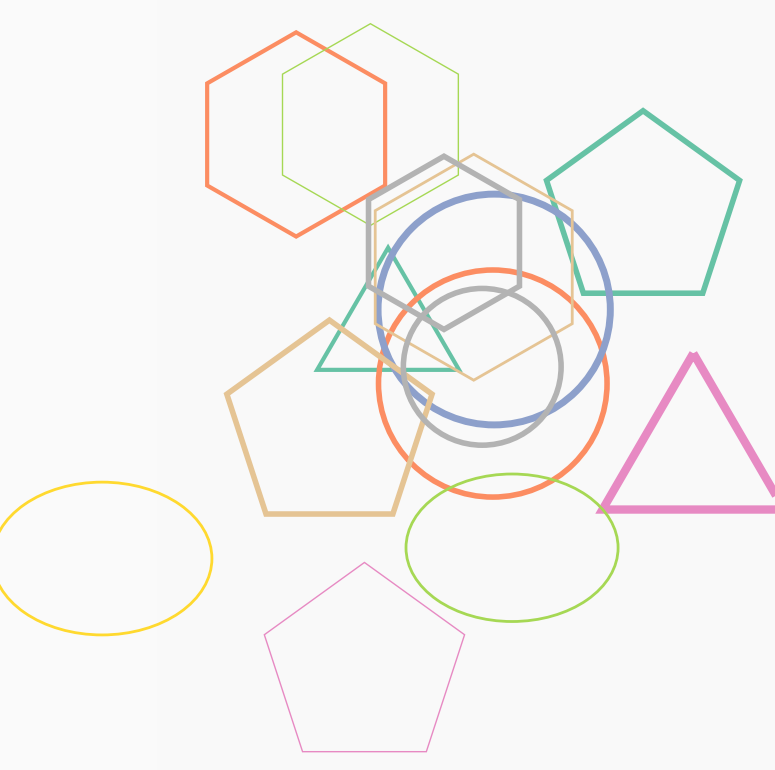[{"shape": "triangle", "thickness": 1.5, "radius": 0.53, "center": [0.501, 0.573]}, {"shape": "pentagon", "thickness": 2, "radius": 0.65, "center": [0.83, 0.725]}, {"shape": "circle", "thickness": 2, "radius": 0.74, "center": [0.636, 0.502]}, {"shape": "hexagon", "thickness": 1.5, "radius": 0.66, "center": [0.382, 0.825]}, {"shape": "circle", "thickness": 2.5, "radius": 0.75, "center": [0.638, 0.598]}, {"shape": "triangle", "thickness": 3, "radius": 0.68, "center": [0.895, 0.406]}, {"shape": "pentagon", "thickness": 0.5, "radius": 0.68, "center": [0.47, 0.134]}, {"shape": "oval", "thickness": 1, "radius": 0.68, "center": [0.661, 0.289]}, {"shape": "hexagon", "thickness": 0.5, "radius": 0.65, "center": [0.478, 0.838]}, {"shape": "oval", "thickness": 1, "radius": 0.71, "center": [0.132, 0.275]}, {"shape": "pentagon", "thickness": 2, "radius": 0.7, "center": [0.425, 0.445]}, {"shape": "hexagon", "thickness": 1, "radius": 0.73, "center": [0.611, 0.653]}, {"shape": "hexagon", "thickness": 2, "radius": 0.56, "center": [0.573, 0.685]}, {"shape": "circle", "thickness": 2, "radius": 0.51, "center": [0.622, 0.524]}]